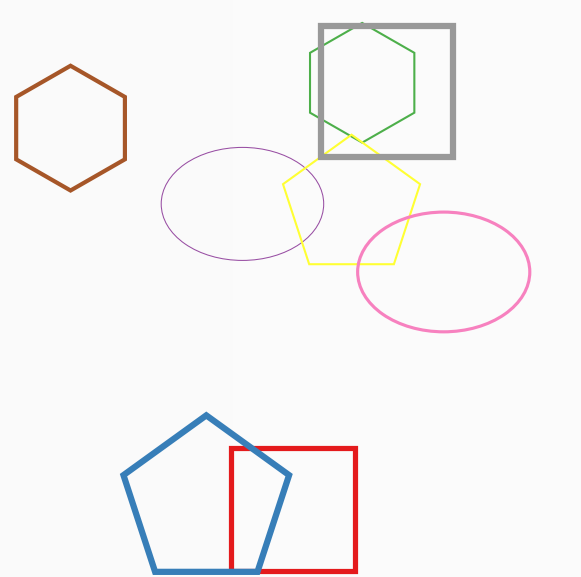[{"shape": "square", "thickness": 2.5, "radius": 0.53, "center": [0.504, 0.117]}, {"shape": "pentagon", "thickness": 3, "radius": 0.75, "center": [0.355, 0.13]}, {"shape": "hexagon", "thickness": 1, "radius": 0.52, "center": [0.623, 0.856]}, {"shape": "oval", "thickness": 0.5, "radius": 0.7, "center": [0.417, 0.646]}, {"shape": "pentagon", "thickness": 1, "radius": 0.62, "center": [0.605, 0.642]}, {"shape": "hexagon", "thickness": 2, "radius": 0.54, "center": [0.121, 0.777]}, {"shape": "oval", "thickness": 1.5, "radius": 0.74, "center": [0.763, 0.528]}, {"shape": "square", "thickness": 3, "radius": 0.57, "center": [0.666, 0.841]}]